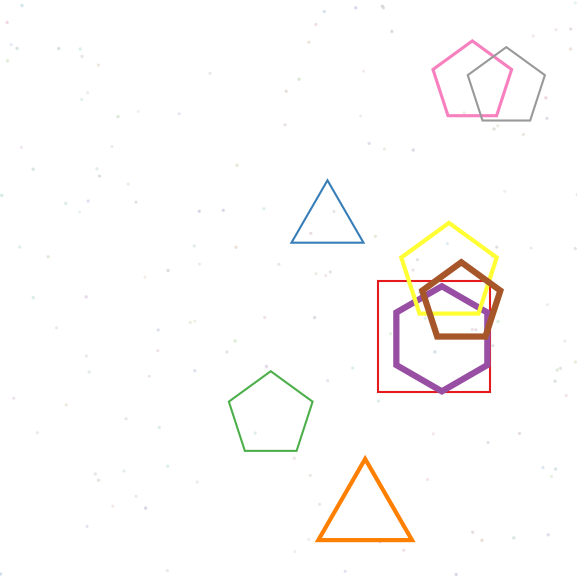[{"shape": "square", "thickness": 1, "radius": 0.48, "center": [0.752, 0.416]}, {"shape": "triangle", "thickness": 1, "radius": 0.36, "center": [0.567, 0.615]}, {"shape": "pentagon", "thickness": 1, "radius": 0.38, "center": [0.469, 0.28]}, {"shape": "hexagon", "thickness": 3, "radius": 0.45, "center": [0.765, 0.412]}, {"shape": "triangle", "thickness": 2, "radius": 0.47, "center": [0.632, 0.111]}, {"shape": "pentagon", "thickness": 2, "radius": 0.43, "center": [0.777, 0.526]}, {"shape": "pentagon", "thickness": 3, "radius": 0.36, "center": [0.799, 0.474]}, {"shape": "pentagon", "thickness": 1.5, "radius": 0.36, "center": [0.818, 0.857]}, {"shape": "pentagon", "thickness": 1, "radius": 0.35, "center": [0.877, 0.847]}]